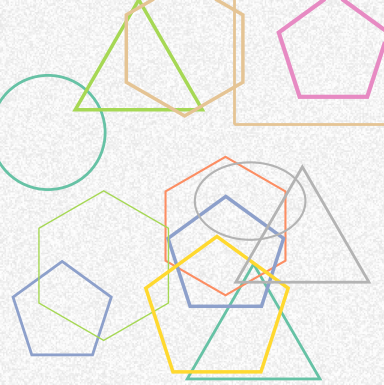[{"shape": "circle", "thickness": 2, "radius": 0.74, "center": [0.125, 0.656]}, {"shape": "triangle", "thickness": 2, "radius": 1.0, "center": [0.659, 0.115]}, {"shape": "hexagon", "thickness": 1.5, "radius": 0.9, "center": [0.586, 0.413]}, {"shape": "pentagon", "thickness": 2, "radius": 0.67, "center": [0.161, 0.187]}, {"shape": "pentagon", "thickness": 2.5, "radius": 0.79, "center": [0.587, 0.332]}, {"shape": "pentagon", "thickness": 3, "radius": 0.75, "center": [0.866, 0.869]}, {"shape": "triangle", "thickness": 2.5, "radius": 0.95, "center": [0.36, 0.81]}, {"shape": "hexagon", "thickness": 1, "radius": 0.97, "center": [0.269, 0.31]}, {"shape": "pentagon", "thickness": 2.5, "radius": 0.97, "center": [0.564, 0.191]}, {"shape": "square", "thickness": 2, "radius": 0.99, "center": [0.804, 0.876]}, {"shape": "hexagon", "thickness": 2.5, "radius": 0.87, "center": [0.479, 0.874]}, {"shape": "triangle", "thickness": 2, "radius": 1.0, "center": [0.785, 0.367]}, {"shape": "oval", "thickness": 1.5, "radius": 0.72, "center": [0.65, 0.478]}]